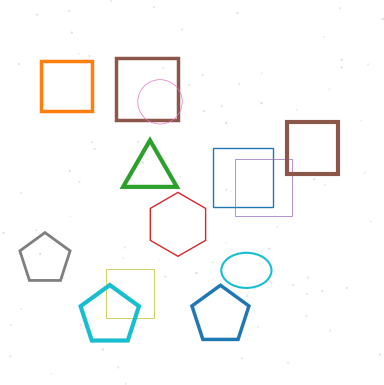[{"shape": "square", "thickness": 1, "radius": 0.39, "center": [0.631, 0.538]}, {"shape": "pentagon", "thickness": 2.5, "radius": 0.39, "center": [0.573, 0.181]}, {"shape": "square", "thickness": 2.5, "radius": 0.33, "center": [0.173, 0.776]}, {"shape": "triangle", "thickness": 3, "radius": 0.4, "center": [0.39, 0.555]}, {"shape": "hexagon", "thickness": 1, "radius": 0.41, "center": [0.462, 0.417]}, {"shape": "square", "thickness": 0.5, "radius": 0.37, "center": [0.685, 0.513]}, {"shape": "square", "thickness": 3, "radius": 0.33, "center": [0.811, 0.616]}, {"shape": "square", "thickness": 2.5, "radius": 0.4, "center": [0.381, 0.768]}, {"shape": "circle", "thickness": 0.5, "radius": 0.29, "center": [0.416, 0.735]}, {"shape": "pentagon", "thickness": 2, "radius": 0.34, "center": [0.117, 0.327]}, {"shape": "square", "thickness": 0.5, "radius": 0.32, "center": [0.338, 0.237]}, {"shape": "oval", "thickness": 1.5, "radius": 0.33, "center": [0.64, 0.298]}, {"shape": "pentagon", "thickness": 3, "radius": 0.4, "center": [0.285, 0.18]}]